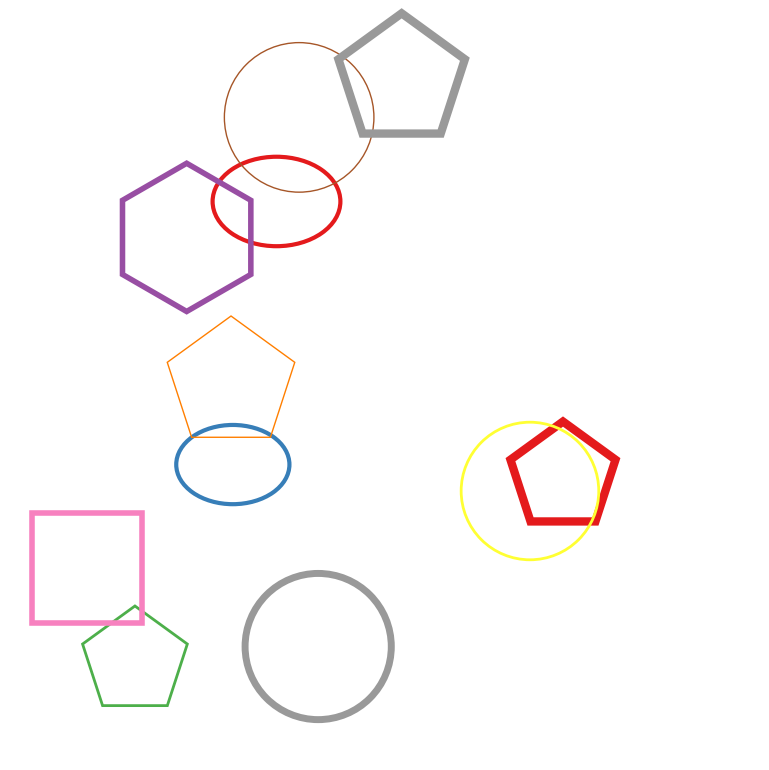[{"shape": "pentagon", "thickness": 3, "radius": 0.36, "center": [0.731, 0.381]}, {"shape": "oval", "thickness": 1.5, "radius": 0.41, "center": [0.359, 0.738]}, {"shape": "oval", "thickness": 1.5, "radius": 0.37, "center": [0.302, 0.397]}, {"shape": "pentagon", "thickness": 1, "radius": 0.36, "center": [0.175, 0.141]}, {"shape": "hexagon", "thickness": 2, "radius": 0.48, "center": [0.242, 0.692]}, {"shape": "pentagon", "thickness": 0.5, "radius": 0.44, "center": [0.3, 0.503]}, {"shape": "circle", "thickness": 1, "radius": 0.45, "center": [0.688, 0.362]}, {"shape": "circle", "thickness": 0.5, "radius": 0.49, "center": [0.389, 0.848]}, {"shape": "square", "thickness": 2, "radius": 0.36, "center": [0.113, 0.263]}, {"shape": "pentagon", "thickness": 3, "radius": 0.43, "center": [0.522, 0.896]}, {"shape": "circle", "thickness": 2.5, "radius": 0.47, "center": [0.413, 0.16]}]